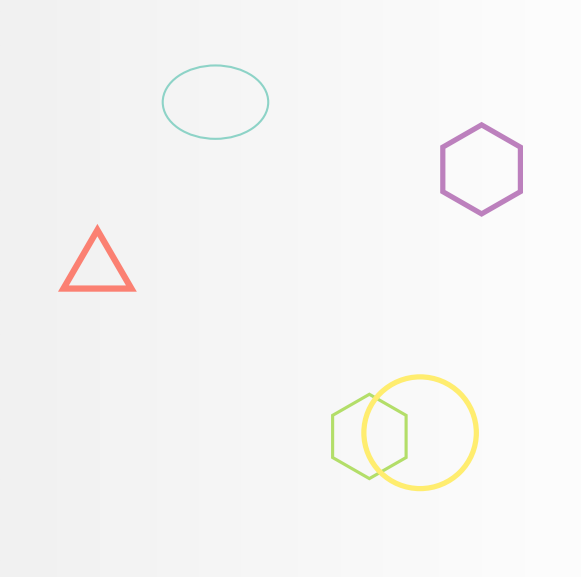[{"shape": "oval", "thickness": 1, "radius": 0.45, "center": [0.371, 0.822]}, {"shape": "triangle", "thickness": 3, "radius": 0.34, "center": [0.168, 0.533]}, {"shape": "hexagon", "thickness": 1.5, "radius": 0.36, "center": [0.635, 0.243]}, {"shape": "hexagon", "thickness": 2.5, "radius": 0.39, "center": [0.829, 0.706]}, {"shape": "circle", "thickness": 2.5, "radius": 0.48, "center": [0.723, 0.25]}]